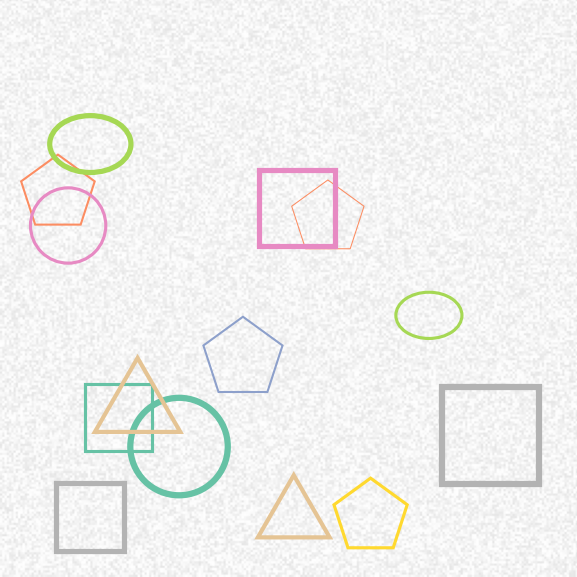[{"shape": "circle", "thickness": 3, "radius": 0.42, "center": [0.31, 0.226]}, {"shape": "square", "thickness": 1.5, "radius": 0.29, "center": [0.205, 0.277]}, {"shape": "pentagon", "thickness": 0.5, "radius": 0.33, "center": [0.568, 0.622]}, {"shape": "pentagon", "thickness": 1, "radius": 0.33, "center": [0.1, 0.664]}, {"shape": "pentagon", "thickness": 1, "radius": 0.36, "center": [0.421, 0.379]}, {"shape": "circle", "thickness": 1.5, "radius": 0.33, "center": [0.118, 0.609]}, {"shape": "square", "thickness": 2.5, "radius": 0.33, "center": [0.515, 0.639]}, {"shape": "oval", "thickness": 2.5, "radius": 0.35, "center": [0.156, 0.75]}, {"shape": "oval", "thickness": 1.5, "radius": 0.29, "center": [0.743, 0.453]}, {"shape": "pentagon", "thickness": 1.5, "radius": 0.33, "center": [0.642, 0.105]}, {"shape": "triangle", "thickness": 2, "radius": 0.43, "center": [0.238, 0.294]}, {"shape": "triangle", "thickness": 2, "radius": 0.36, "center": [0.509, 0.105]}, {"shape": "square", "thickness": 2.5, "radius": 0.3, "center": [0.156, 0.104]}, {"shape": "square", "thickness": 3, "radius": 0.42, "center": [0.849, 0.245]}]